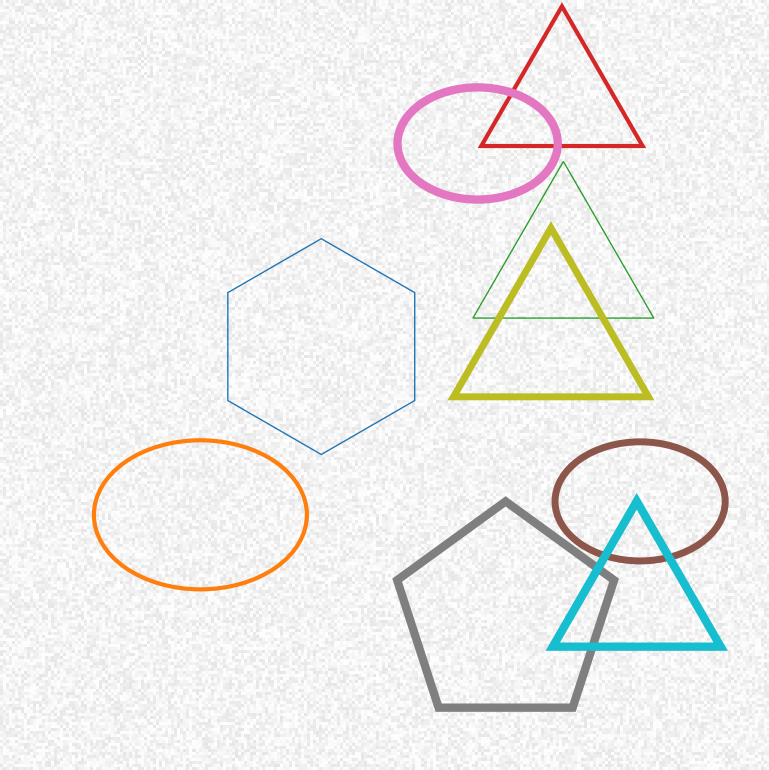[{"shape": "hexagon", "thickness": 0.5, "radius": 0.7, "center": [0.417, 0.55]}, {"shape": "oval", "thickness": 1.5, "radius": 0.69, "center": [0.26, 0.331]}, {"shape": "triangle", "thickness": 0.5, "radius": 0.68, "center": [0.732, 0.655]}, {"shape": "triangle", "thickness": 1.5, "radius": 0.6, "center": [0.73, 0.871]}, {"shape": "oval", "thickness": 2.5, "radius": 0.55, "center": [0.831, 0.349]}, {"shape": "oval", "thickness": 3, "radius": 0.52, "center": [0.62, 0.814]}, {"shape": "pentagon", "thickness": 3, "radius": 0.74, "center": [0.657, 0.201]}, {"shape": "triangle", "thickness": 2.5, "radius": 0.73, "center": [0.716, 0.558]}, {"shape": "triangle", "thickness": 3, "radius": 0.63, "center": [0.827, 0.223]}]